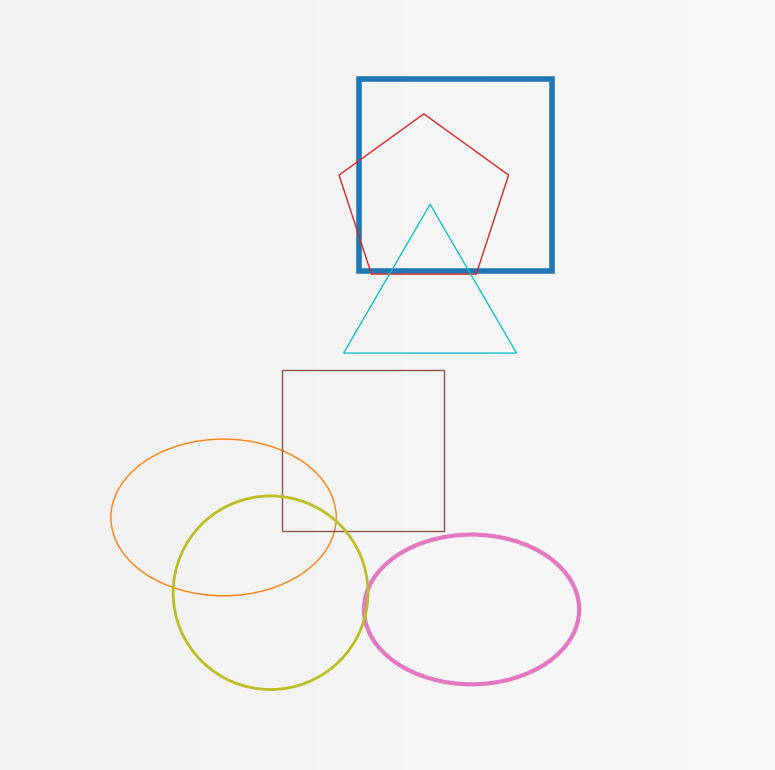[{"shape": "square", "thickness": 2, "radius": 0.62, "center": [0.587, 0.773]}, {"shape": "oval", "thickness": 0.5, "radius": 0.73, "center": [0.288, 0.328]}, {"shape": "pentagon", "thickness": 0.5, "radius": 0.58, "center": [0.547, 0.737]}, {"shape": "square", "thickness": 0.5, "radius": 0.52, "center": [0.468, 0.415]}, {"shape": "oval", "thickness": 1.5, "radius": 0.69, "center": [0.608, 0.209]}, {"shape": "circle", "thickness": 1, "radius": 0.63, "center": [0.349, 0.23]}, {"shape": "triangle", "thickness": 0.5, "radius": 0.64, "center": [0.555, 0.606]}]